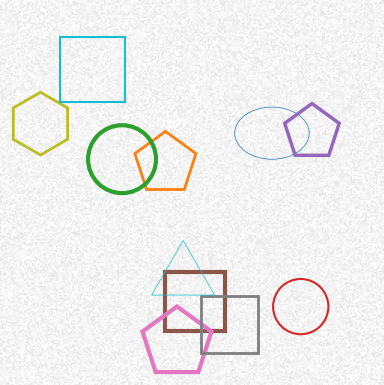[{"shape": "oval", "thickness": 0.5, "radius": 0.48, "center": [0.706, 0.654]}, {"shape": "pentagon", "thickness": 2, "radius": 0.42, "center": [0.43, 0.575]}, {"shape": "circle", "thickness": 3, "radius": 0.44, "center": [0.317, 0.587]}, {"shape": "circle", "thickness": 1.5, "radius": 0.36, "center": [0.781, 0.204]}, {"shape": "pentagon", "thickness": 2.5, "radius": 0.37, "center": [0.81, 0.657]}, {"shape": "square", "thickness": 3, "radius": 0.39, "center": [0.507, 0.217]}, {"shape": "pentagon", "thickness": 3, "radius": 0.47, "center": [0.46, 0.11]}, {"shape": "square", "thickness": 2, "radius": 0.37, "center": [0.596, 0.157]}, {"shape": "hexagon", "thickness": 2, "radius": 0.41, "center": [0.105, 0.679]}, {"shape": "square", "thickness": 1.5, "radius": 0.43, "center": [0.241, 0.82]}, {"shape": "triangle", "thickness": 0.5, "radius": 0.47, "center": [0.476, 0.281]}]